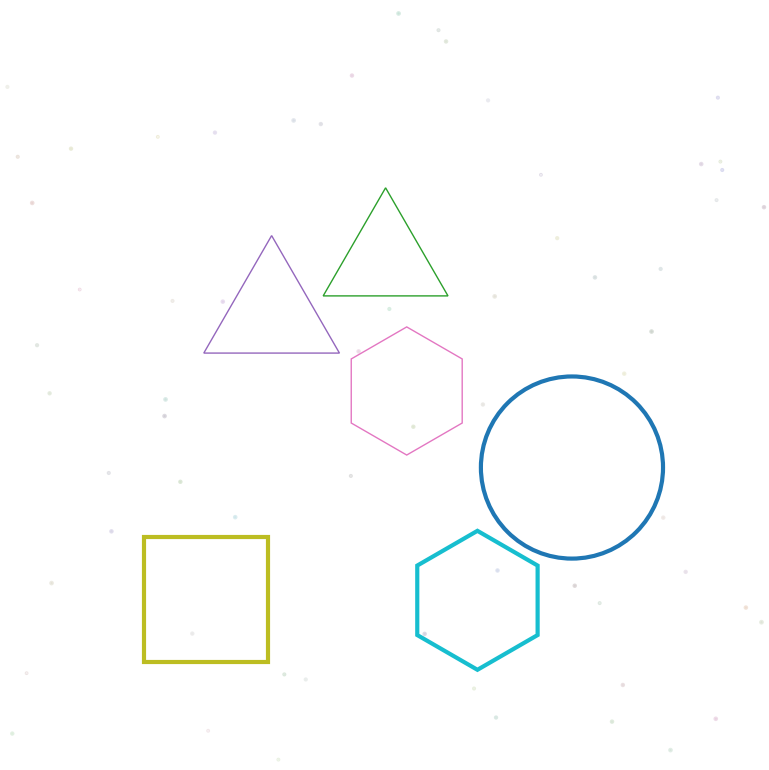[{"shape": "circle", "thickness": 1.5, "radius": 0.59, "center": [0.743, 0.393]}, {"shape": "triangle", "thickness": 0.5, "radius": 0.47, "center": [0.501, 0.663]}, {"shape": "triangle", "thickness": 0.5, "radius": 0.51, "center": [0.353, 0.592]}, {"shape": "hexagon", "thickness": 0.5, "radius": 0.42, "center": [0.528, 0.492]}, {"shape": "square", "thickness": 1.5, "radius": 0.4, "center": [0.267, 0.221]}, {"shape": "hexagon", "thickness": 1.5, "radius": 0.45, "center": [0.62, 0.22]}]